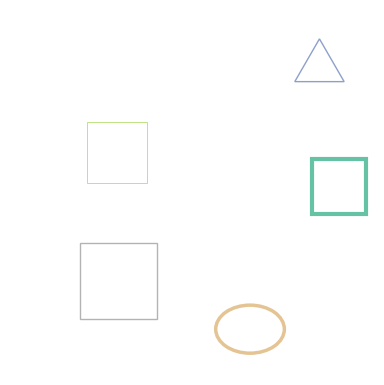[{"shape": "square", "thickness": 3, "radius": 0.35, "center": [0.88, 0.515]}, {"shape": "triangle", "thickness": 1, "radius": 0.37, "center": [0.83, 0.825]}, {"shape": "square", "thickness": 0.5, "radius": 0.4, "center": [0.304, 0.604]}, {"shape": "oval", "thickness": 2.5, "radius": 0.45, "center": [0.649, 0.145]}, {"shape": "square", "thickness": 1, "radius": 0.5, "center": [0.309, 0.27]}]